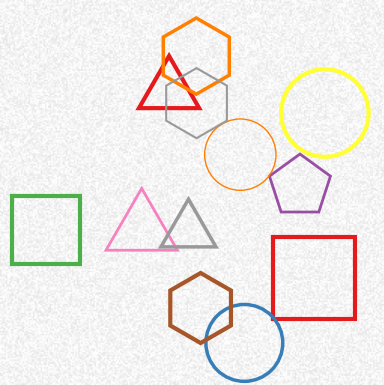[{"shape": "square", "thickness": 3, "radius": 0.53, "center": [0.815, 0.279]}, {"shape": "triangle", "thickness": 3, "radius": 0.45, "center": [0.439, 0.764]}, {"shape": "circle", "thickness": 2.5, "radius": 0.5, "center": [0.635, 0.109]}, {"shape": "square", "thickness": 3, "radius": 0.44, "center": [0.12, 0.402]}, {"shape": "pentagon", "thickness": 2, "radius": 0.42, "center": [0.779, 0.517]}, {"shape": "circle", "thickness": 1, "radius": 0.46, "center": [0.624, 0.598]}, {"shape": "hexagon", "thickness": 2.5, "radius": 0.49, "center": [0.51, 0.854]}, {"shape": "circle", "thickness": 3, "radius": 0.57, "center": [0.844, 0.706]}, {"shape": "hexagon", "thickness": 3, "radius": 0.45, "center": [0.521, 0.2]}, {"shape": "triangle", "thickness": 2, "radius": 0.54, "center": [0.368, 0.404]}, {"shape": "triangle", "thickness": 2.5, "radius": 0.41, "center": [0.49, 0.4]}, {"shape": "hexagon", "thickness": 1.5, "radius": 0.46, "center": [0.511, 0.732]}]